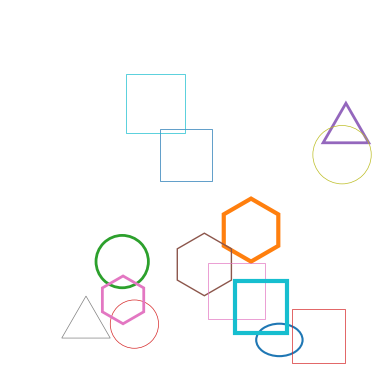[{"shape": "square", "thickness": 0.5, "radius": 0.34, "center": [0.483, 0.597]}, {"shape": "oval", "thickness": 1.5, "radius": 0.3, "center": [0.726, 0.117]}, {"shape": "hexagon", "thickness": 3, "radius": 0.41, "center": [0.652, 0.402]}, {"shape": "circle", "thickness": 2, "radius": 0.34, "center": [0.317, 0.321]}, {"shape": "circle", "thickness": 0.5, "radius": 0.31, "center": [0.349, 0.158]}, {"shape": "square", "thickness": 0.5, "radius": 0.35, "center": [0.827, 0.127]}, {"shape": "triangle", "thickness": 2, "radius": 0.34, "center": [0.898, 0.663]}, {"shape": "hexagon", "thickness": 1, "radius": 0.41, "center": [0.531, 0.313]}, {"shape": "hexagon", "thickness": 2, "radius": 0.31, "center": [0.32, 0.221]}, {"shape": "square", "thickness": 0.5, "radius": 0.37, "center": [0.614, 0.244]}, {"shape": "triangle", "thickness": 0.5, "radius": 0.36, "center": [0.223, 0.158]}, {"shape": "circle", "thickness": 0.5, "radius": 0.38, "center": [0.888, 0.598]}, {"shape": "square", "thickness": 3, "radius": 0.33, "center": [0.678, 0.203]}, {"shape": "square", "thickness": 0.5, "radius": 0.38, "center": [0.403, 0.731]}]